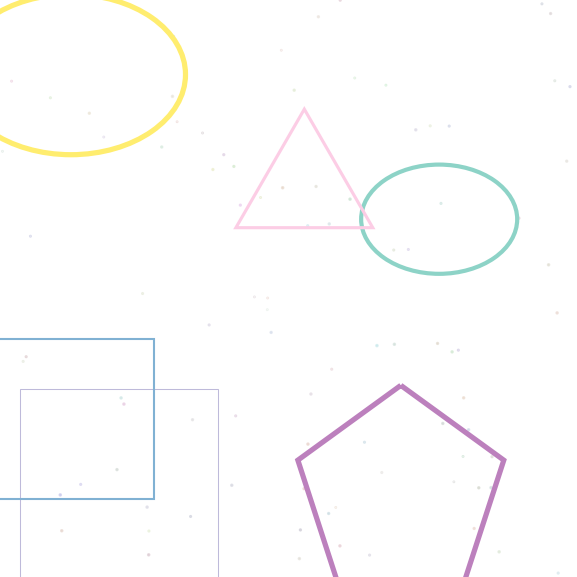[{"shape": "oval", "thickness": 2, "radius": 0.68, "center": [0.76, 0.62]}, {"shape": "square", "thickness": 0.5, "radius": 0.85, "center": [0.206, 0.154]}, {"shape": "square", "thickness": 1, "radius": 0.69, "center": [0.129, 0.273]}, {"shape": "triangle", "thickness": 1.5, "radius": 0.68, "center": [0.527, 0.673]}, {"shape": "pentagon", "thickness": 2.5, "radius": 0.94, "center": [0.694, 0.144]}, {"shape": "oval", "thickness": 2.5, "radius": 0.99, "center": [0.123, 0.87]}]